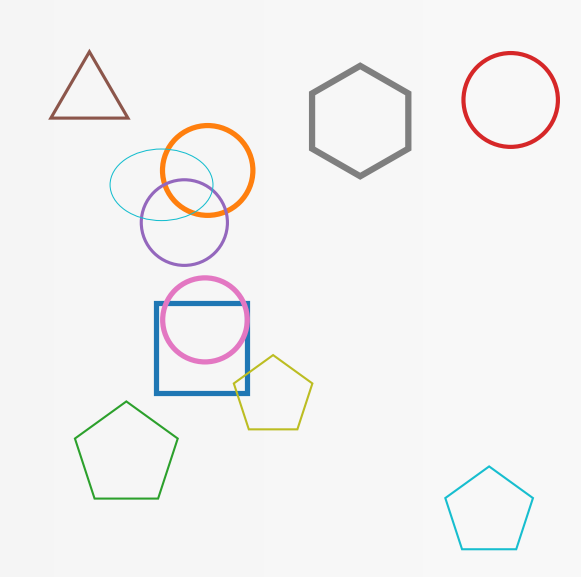[{"shape": "square", "thickness": 2.5, "radius": 0.39, "center": [0.346, 0.397]}, {"shape": "circle", "thickness": 2.5, "radius": 0.39, "center": [0.357, 0.704]}, {"shape": "pentagon", "thickness": 1, "radius": 0.46, "center": [0.217, 0.211]}, {"shape": "circle", "thickness": 2, "radius": 0.41, "center": [0.879, 0.826]}, {"shape": "circle", "thickness": 1.5, "radius": 0.37, "center": [0.317, 0.614]}, {"shape": "triangle", "thickness": 1.5, "radius": 0.38, "center": [0.154, 0.833]}, {"shape": "circle", "thickness": 2.5, "radius": 0.36, "center": [0.353, 0.445]}, {"shape": "hexagon", "thickness": 3, "radius": 0.48, "center": [0.62, 0.79]}, {"shape": "pentagon", "thickness": 1, "radius": 0.36, "center": [0.47, 0.313]}, {"shape": "oval", "thickness": 0.5, "radius": 0.44, "center": [0.278, 0.679]}, {"shape": "pentagon", "thickness": 1, "radius": 0.4, "center": [0.842, 0.112]}]